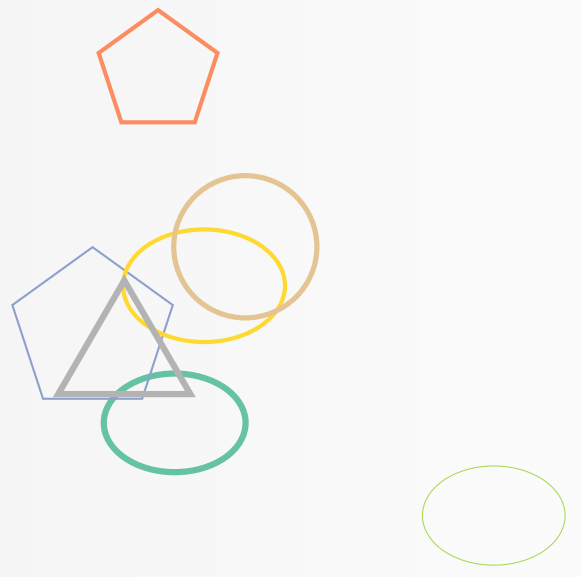[{"shape": "oval", "thickness": 3, "radius": 0.61, "center": [0.301, 0.267]}, {"shape": "pentagon", "thickness": 2, "radius": 0.54, "center": [0.272, 0.874]}, {"shape": "pentagon", "thickness": 1, "radius": 0.73, "center": [0.159, 0.426]}, {"shape": "oval", "thickness": 0.5, "radius": 0.61, "center": [0.849, 0.106]}, {"shape": "oval", "thickness": 2, "radius": 0.7, "center": [0.351, 0.504]}, {"shape": "circle", "thickness": 2.5, "radius": 0.62, "center": [0.422, 0.572]}, {"shape": "triangle", "thickness": 3, "radius": 0.66, "center": [0.214, 0.382]}]